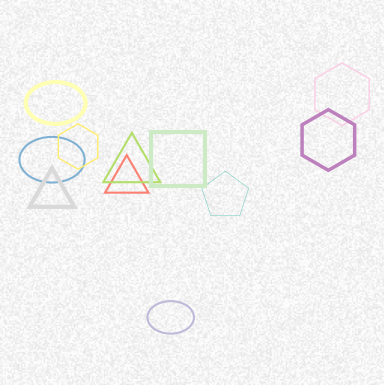[{"shape": "pentagon", "thickness": 0.5, "radius": 0.32, "center": [0.585, 0.491]}, {"shape": "oval", "thickness": 3, "radius": 0.39, "center": [0.145, 0.733]}, {"shape": "oval", "thickness": 1.5, "radius": 0.3, "center": [0.443, 0.176]}, {"shape": "triangle", "thickness": 1.5, "radius": 0.33, "center": [0.329, 0.532]}, {"shape": "oval", "thickness": 1.5, "radius": 0.42, "center": [0.135, 0.585]}, {"shape": "triangle", "thickness": 1.5, "radius": 0.43, "center": [0.342, 0.57]}, {"shape": "hexagon", "thickness": 1, "radius": 0.41, "center": [0.888, 0.755]}, {"shape": "triangle", "thickness": 3, "radius": 0.34, "center": [0.135, 0.496]}, {"shape": "hexagon", "thickness": 2.5, "radius": 0.39, "center": [0.853, 0.636]}, {"shape": "square", "thickness": 3, "radius": 0.35, "center": [0.462, 0.587]}, {"shape": "hexagon", "thickness": 1, "radius": 0.3, "center": [0.203, 0.619]}]